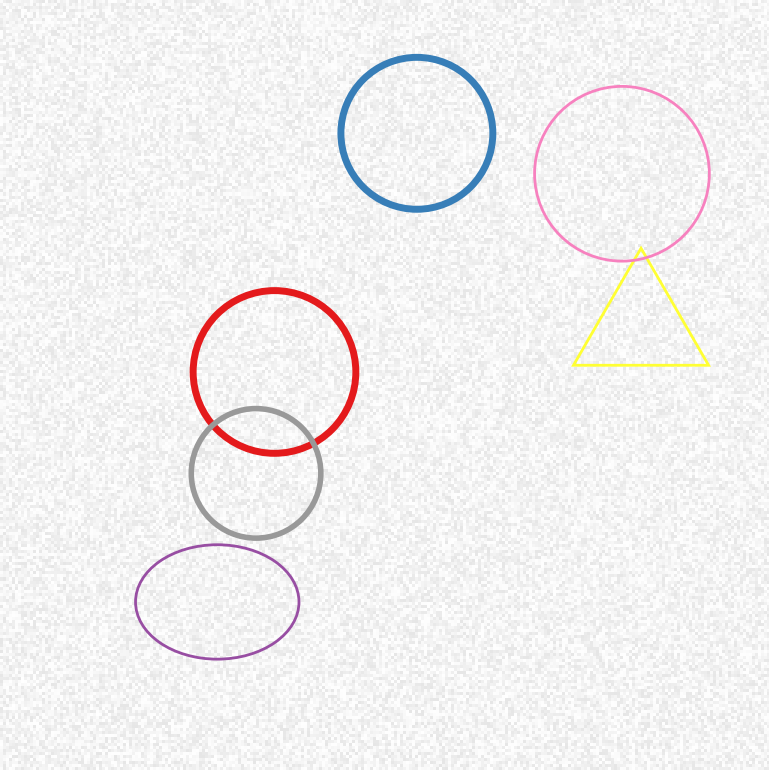[{"shape": "circle", "thickness": 2.5, "radius": 0.53, "center": [0.356, 0.517]}, {"shape": "circle", "thickness": 2.5, "radius": 0.49, "center": [0.541, 0.827]}, {"shape": "oval", "thickness": 1, "radius": 0.53, "center": [0.282, 0.218]}, {"shape": "triangle", "thickness": 1, "radius": 0.51, "center": [0.833, 0.576]}, {"shape": "circle", "thickness": 1, "radius": 0.57, "center": [0.808, 0.774]}, {"shape": "circle", "thickness": 2, "radius": 0.42, "center": [0.333, 0.385]}]